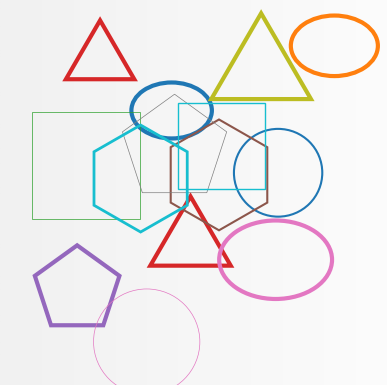[{"shape": "oval", "thickness": 3, "radius": 0.52, "center": [0.443, 0.713]}, {"shape": "circle", "thickness": 1.5, "radius": 0.57, "center": [0.718, 0.551]}, {"shape": "oval", "thickness": 3, "radius": 0.56, "center": [0.863, 0.881]}, {"shape": "square", "thickness": 0.5, "radius": 0.7, "center": [0.222, 0.569]}, {"shape": "triangle", "thickness": 3, "radius": 0.6, "center": [0.492, 0.37]}, {"shape": "triangle", "thickness": 3, "radius": 0.51, "center": [0.258, 0.845]}, {"shape": "pentagon", "thickness": 3, "radius": 0.57, "center": [0.199, 0.248]}, {"shape": "hexagon", "thickness": 1.5, "radius": 0.72, "center": [0.565, 0.546]}, {"shape": "oval", "thickness": 3, "radius": 0.73, "center": [0.711, 0.325]}, {"shape": "circle", "thickness": 0.5, "radius": 0.69, "center": [0.379, 0.112]}, {"shape": "pentagon", "thickness": 0.5, "radius": 0.71, "center": [0.45, 0.614]}, {"shape": "triangle", "thickness": 3, "radius": 0.74, "center": [0.674, 0.817]}, {"shape": "square", "thickness": 1, "radius": 0.56, "center": [0.572, 0.621]}, {"shape": "hexagon", "thickness": 2, "radius": 0.69, "center": [0.363, 0.536]}]